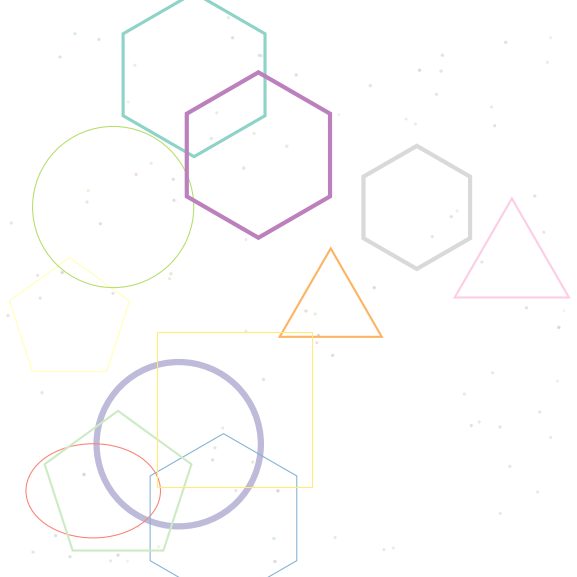[{"shape": "hexagon", "thickness": 1.5, "radius": 0.71, "center": [0.336, 0.87]}, {"shape": "pentagon", "thickness": 0.5, "radius": 0.55, "center": [0.12, 0.444]}, {"shape": "circle", "thickness": 3, "radius": 0.71, "center": [0.309, 0.23]}, {"shape": "oval", "thickness": 0.5, "radius": 0.58, "center": [0.161, 0.149]}, {"shape": "hexagon", "thickness": 0.5, "radius": 0.73, "center": [0.387, 0.102]}, {"shape": "triangle", "thickness": 1, "radius": 0.51, "center": [0.573, 0.467]}, {"shape": "circle", "thickness": 0.5, "radius": 0.7, "center": [0.196, 0.641]}, {"shape": "triangle", "thickness": 1, "radius": 0.57, "center": [0.886, 0.541]}, {"shape": "hexagon", "thickness": 2, "radius": 0.53, "center": [0.722, 0.64]}, {"shape": "hexagon", "thickness": 2, "radius": 0.72, "center": [0.447, 0.731]}, {"shape": "pentagon", "thickness": 1, "radius": 0.67, "center": [0.204, 0.154]}, {"shape": "square", "thickness": 0.5, "radius": 0.67, "center": [0.406, 0.29]}]